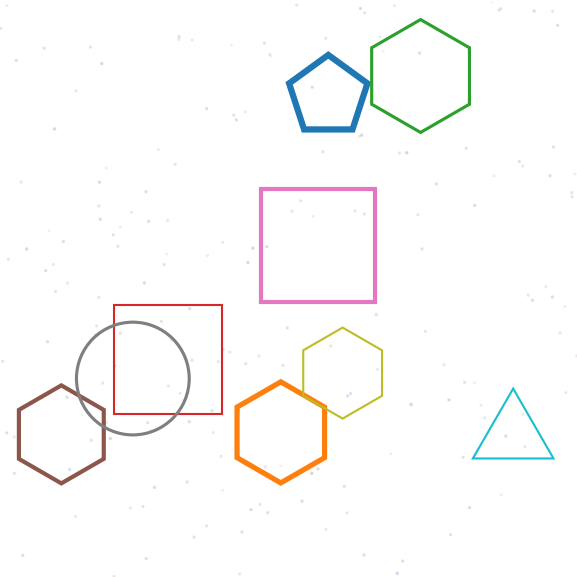[{"shape": "pentagon", "thickness": 3, "radius": 0.36, "center": [0.568, 0.833]}, {"shape": "hexagon", "thickness": 2.5, "radius": 0.44, "center": [0.486, 0.25]}, {"shape": "hexagon", "thickness": 1.5, "radius": 0.49, "center": [0.728, 0.868]}, {"shape": "square", "thickness": 1, "radius": 0.47, "center": [0.291, 0.377]}, {"shape": "hexagon", "thickness": 2, "radius": 0.42, "center": [0.106, 0.247]}, {"shape": "square", "thickness": 2, "radius": 0.49, "center": [0.551, 0.575]}, {"shape": "circle", "thickness": 1.5, "radius": 0.49, "center": [0.23, 0.344]}, {"shape": "hexagon", "thickness": 1, "radius": 0.39, "center": [0.593, 0.353]}, {"shape": "triangle", "thickness": 1, "radius": 0.4, "center": [0.889, 0.246]}]